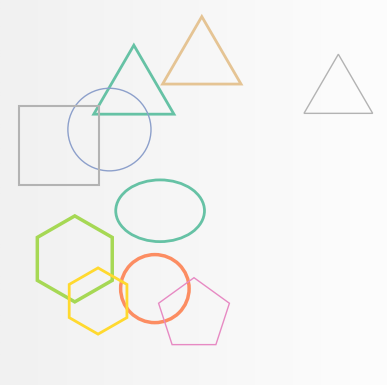[{"shape": "triangle", "thickness": 2, "radius": 0.6, "center": [0.345, 0.763]}, {"shape": "oval", "thickness": 2, "radius": 0.57, "center": [0.413, 0.453]}, {"shape": "circle", "thickness": 2.5, "radius": 0.44, "center": [0.4, 0.25]}, {"shape": "circle", "thickness": 1, "radius": 0.54, "center": [0.282, 0.663]}, {"shape": "pentagon", "thickness": 1, "radius": 0.48, "center": [0.501, 0.183]}, {"shape": "hexagon", "thickness": 2.5, "radius": 0.56, "center": [0.193, 0.328]}, {"shape": "hexagon", "thickness": 2, "radius": 0.43, "center": [0.253, 0.218]}, {"shape": "triangle", "thickness": 2, "radius": 0.58, "center": [0.521, 0.84]}, {"shape": "triangle", "thickness": 1, "radius": 0.51, "center": [0.873, 0.757]}, {"shape": "square", "thickness": 1.5, "radius": 0.51, "center": [0.152, 0.622]}]